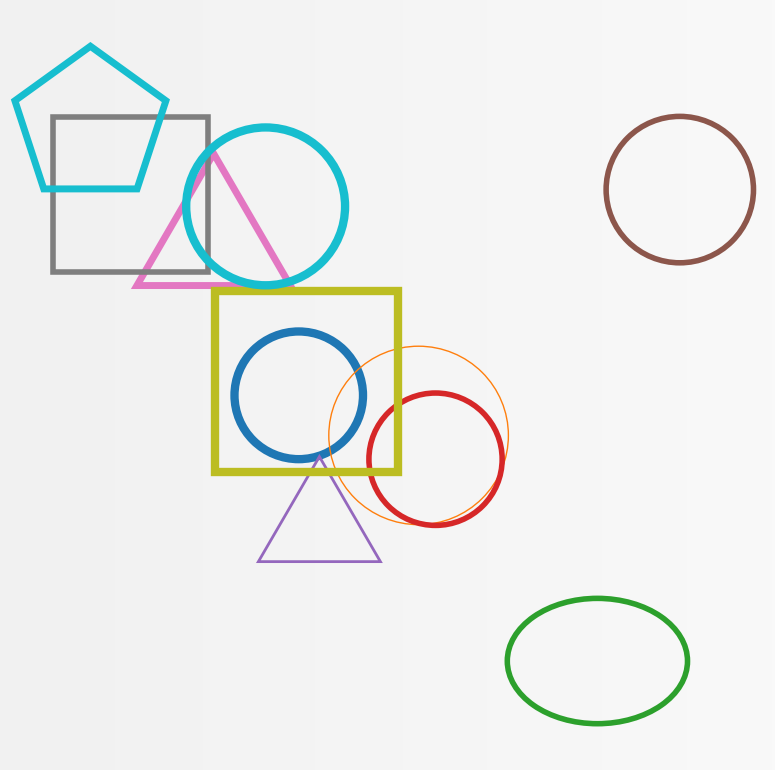[{"shape": "circle", "thickness": 3, "radius": 0.41, "center": [0.385, 0.487]}, {"shape": "circle", "thickness": 0.5, "radius": 0.58, "center": [0.54, 0.435]}, {"shape": "oval", "thickness": 2, "radius": 0.58, "center": [0.771, 0.142]}, {"shape": "circle", "thickness": 2, "radius": 0.43, "center": [0.562, 0.404]}, {"shape": "triangle", "thickness": 1, "radius": 0.45, "center": [0.412, 0.316]}, {"shape": "circle", "thickness": 2, "radius": 0.48, "center": [0.877, 0.754]}, {"shape": "triangle", "thickness": 2.5, "radius": 0.57, "center": [0.276, 0.686]}, {"shape": "square", "thickness": 2, "radius": 0.5, "center": [0.168, 0.747]}, {"shape": "square", "thickness": 3, "radius": 0.59, "center": [0.395, 0.504]}, {"shape": "circle", "thickness": 3, "radius": 0.51, "center": [0.343, 0.732]}, {"shape": "pentagon", "thickness": 2.5, "radius": 0.51, "center": [0.117, 0.838]}]